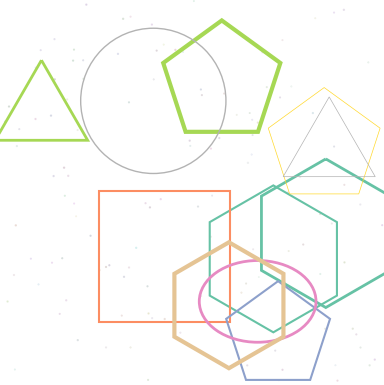[{"shape": "hexagon", "thickness": 1.5, "radius": 0.95, "center": [0.71, 0.328]}, {"shape": "hexagon", "thickness": 2, "radius": 0.97, "center": [0.846, 0.394]}, {"shape": "square", "thickness": 1.5, "radius": 0.85, "center": [0.428, 0.334]}, {"shape": "pentagon", "thickness": 1.5, "radius": 0.71, "center": [0.722, 0.128]}, {"shape": "oval", "thickness": 2, "radius": 0.76, "center": [0.669, 0.217]}, {"shape": "pentagon", "thickness": 3, "radius": 0.8, "center": [0.576, 0.787]}, {"shape": "triangle", "thickness": 2, "radius": 0.69, "center": [0.108, 0.705]}, {"shape": "pentagon", "thickness": 0.5, "radius": 0.76, "center": [0.842, 0.62]}, {"shape": "hexagon", "thickness": 3, "radius": 0.82, "center": [0.595, 0.207]}, {"shape": "triangle", "thickness": 0.5, "radius": 0.69, "center": [0.855, 0.61]}, {"shape": "circle", "thickness": 1, "radius": 0.94, "center": [0.398, 0.738]}]